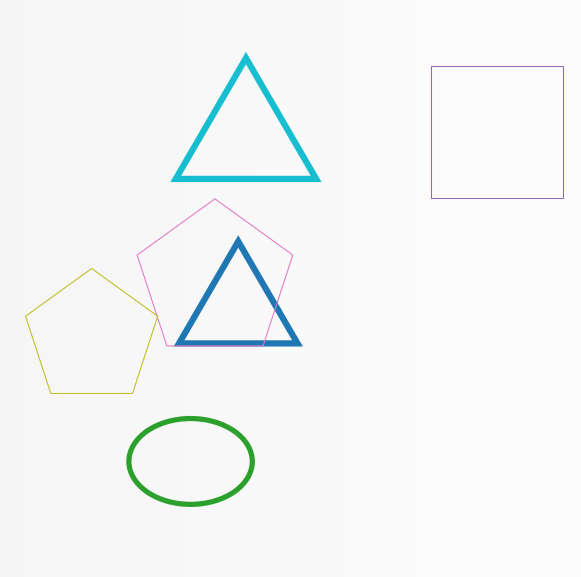[{"shape": "triangle", "thickness": 3, "radius": 0.59, "center": [0.41, 0.463]}, {"shape": "oval", "thickness": 2.5, "radius": 0.53, "center": [0.328, 0.2]}, {"shape": "square", "thickness": 0.5, "radius": 0.57, "center": [0.855, 0.77]}, {"shape": "pentagon", "thickness": 0.5, "radius": 0.7, "center": [0.37, 0.514]}, {"shape": "pentagon", "thickness": 0.5, "radius": 0.6, "center": [0.158, 0.415]}, {"shape": "triangle", "thickness": 3, "radius": 0.7, "center": [0.423, 0.759]}]